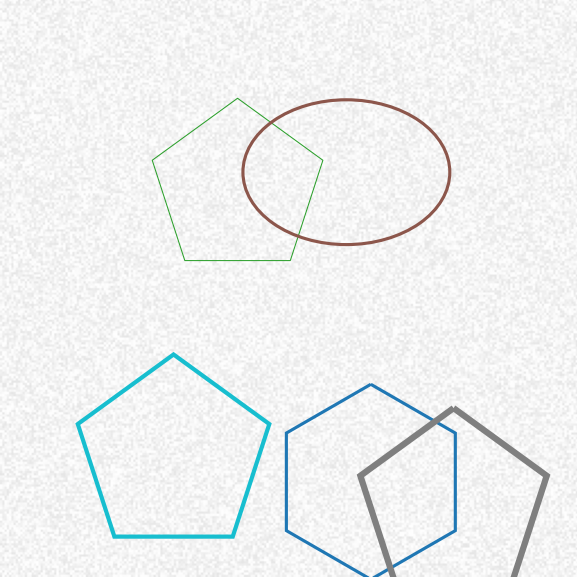[{"shape": "hexagon", "thickness": 1.5, "radius": 0.84, "center": [0.642, 0.165]}, {"shape": "pentagon", "thickness": 0.5, "radius": 0.78, "center": [0.411, 0.674]}, {"shape": "oval", "thickness": 1.5, "radius": 0.9, "center": [0.6, 0.701]}, {"shape": "pentagon", "thickness": 3, "radius": 0.85, "center": [0.785, 0.123]}, {"shape": "pentagon", "thickness": 2, "radius": 0.87, "center": [0.301, 0.211]}]